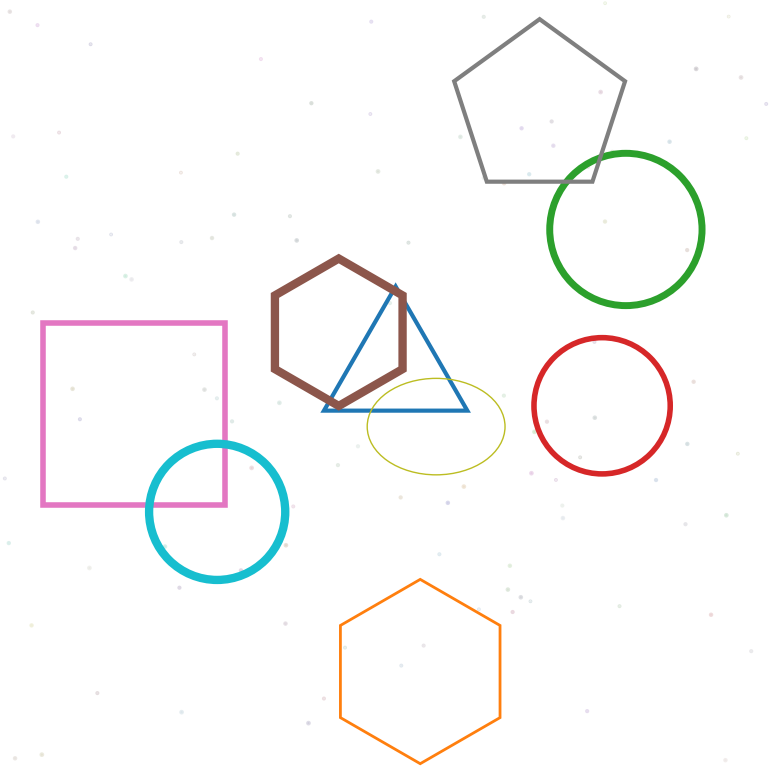[{"shape": "triangle", "thickness": 1.5, "radius": 0.54, "center": [0.514, 0.52]}, {"shape": "hexagon", "thickness": 1, "radius": 0.6, "center": [0.546, 0.128]}, {"shape": "circle", "thickness": 2.5, "radius": 0.49, "center": [0.813, 0.702]}, {"shape": "circle", "thickness": 2, "radius": 0.44, "center": [0.782, 0.473]}, {"shape": "hexagon", "thickness": 3, "radius": 0.48, "center": [0.44, 0.569]}, {"shape": "square", "thickness": 2, "radius": 0.59, "center": [0.174, 0.463]}, {"shape": "pentagon", "thickness": 1.5, "radius": 0.58, "center": [0.701, 0.858]}, {"shape": "oval", "thickness": 0.5, "radius": 0.45, "center": [0.566, 0.446]}, {"shape": "circle", "thickness": 3, "radius": 0.44, "center": [0.282, 0.335]}]